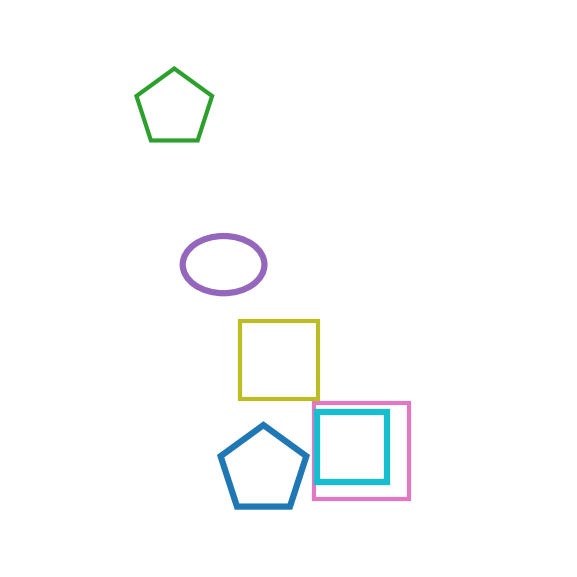[{"shape": "pentagon", "thickness": 3, "radius": 0.39, "center": [0.456, 0.185]}, {"shape": "pentagon", "thickness": 2, "radius": 0.34, "center": [0.302, 0.812]}, {"shape": "oval", "thickness": 3, "radius": 0.35, "center": [0.387, 0.541]}, {"shape": "square", "thickness": 2, "radius": 0.41, "center": [0.626, 0.219]}, {"shape": "square", "thickness": 2, "radius": 0.34, "center": [0.483, 0.375]}, {"shape": "square", "thickness": 3, "radius": 0.3, "center": [0.61, 0.225]}]